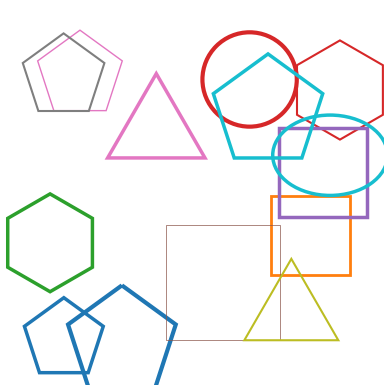[{"shape": "pentagon", "thickness": 2.5, "radius": 0.54, "center": [0.166, 0.119]}, {"shape": "pentagon", "thickness": 3, "radius": 0.74, "center": [0.317, 0.112]}, {"shape": "square", "thickness": 2, "radius": 0.52, "center": [0.806, 0.389]}, {"shape": "hexagon", "thickness": 2.5, "radius": 0.64, "center": [0.13, 0.369]}, {"shape": "circle", "thickness": 3, "radius": 0.61, "center": [0.648, 0.794]}, {"shape": "hexagon", "thickness": 1.5, "radius": 0.64, "center": [0.883, 0.766]}, {"shape": "square", "thickness": 2.5, "radius": 0.58, "center": [0.839, 0.551]}, {"shape": "square", "thickness": 0.5, "radius": 0.74, "center": [0.579, 0.266]}, {"shape": "triangle", "thickness": 2.5, "radius": 0.73, "center": [0.406, 0.663]}, {"shape": "pentagon", "thickness": 1, "radius": 0.58, "center": [0.208, 0.806]}, {"shape": "pentagon", "thickness": 1.5, "radius": 0.56, "center": [0.165, 0.802]}, {"shape": "triangle", "thickness": 1.5, "radius": 0.7, "center": [0.757, 0.187]}, {"shape": "pentagon", "thickness": 2.5, "radius": 0.75, "center": [0.696, 0.711]}, {"shape": "oval", "thickness": 2.5, "radius": 0.75, "center": [0.857, 0.597]}]